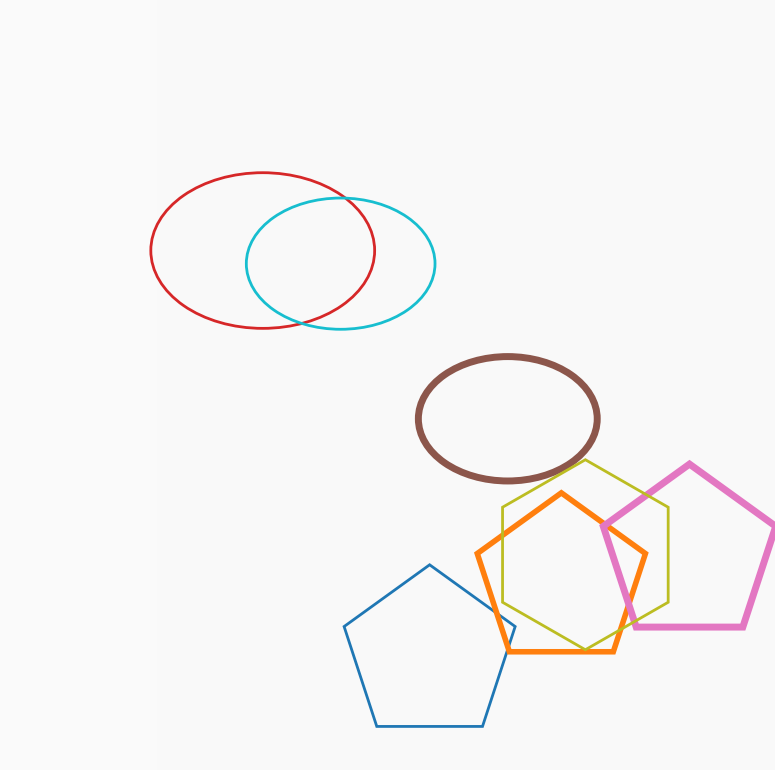[{"shape": "pentagon", "thickness": 1, "radius": 0.58, "center": [0.554, 0.15]}, {"shape": "pentagon", "thickness": 2, "radius": 0.57, "center": [0.724, 0.246]}, {"shape": "oval", "thickness": 1, "radius": 0.72, "center": [0.339, 0.675]}, {"shape": "oval", "thickness": 2.5, "radius": 0.58, "center": [0.655, 0.456]}, {"shape": "pentagon", "thickness": 2.5, "radius": 0.59, "center": [0.89, 0.28]}, {"shape": "hexagon", "thickness": 1, "radius": 0.62, "center": [0.755, 0.28]}, {"shape": "oval", "thickness": 1, "radius": 0.61, "center": [0.44, 0.658]}]